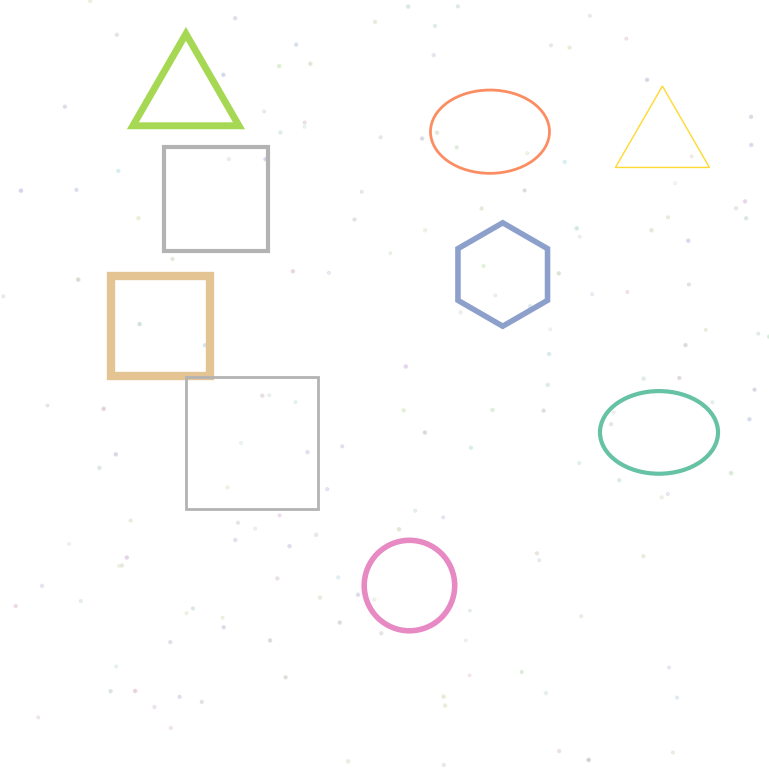[{"shape": "oval", "thickness": 1.5, "radius": 0.38, "center": [0.856, 0.438]}, {"shape": "oval", "thickness": 1, "radius": 0.39, "center": [0.636, 0.829]}, {"shape": "hexagon", "thickness": 2, "radius": 0.34, "center": [0.653, 0.644]}, {"shape": "circle", "thickness": 2, "radius": 0.29, "center": [0.532, 0.24]}, {"shape": "triangle", "thickness": 2.5, "radius": 0.4, "center": [0.241, 0.876]}, {"shape": "triangle", "thickness": 0.5, "radius": 0.35, "center": [0.86, 0.818]}, {"shape": "square", "thickness": 3, "radius": 0.32, "center": [0.208, 0.577]}, {"shape": "square", "thickness": 1, "radius": 0.43, "center": [0.327, 0.425]}, {"shape": "square", "thickness": 1.5, "radius": 0.34, "center": [0.281, 0.742]}]